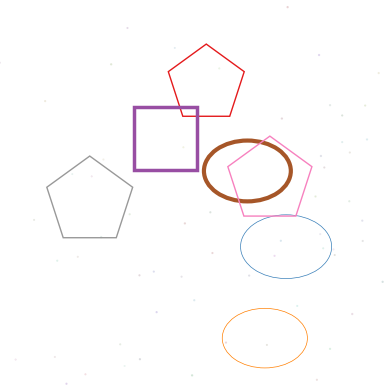[{"shape": "pentagon", "thickness": 1, "radius": 0.52, "center": [0.536, 0.782]}, {"shape": "oval", "thickness": 0.5, "radius": 0.59, "center": [0.743, 0.359]}, {"shape": "square", "thickness": 2.5, "radius": 0.41, "center": [0.429, 0.641]}, {"shape": "oval", "thickness": 0.5, "radius": 0.55, "center": [0.688, 0.122]}, {"shape": "oval", "thickness": 3, "radius": 0.56, "center": [0.643, 0.556]}, {"shape": "pentagon", "thickness": 1, "radius": 0.57, "center": [0.701, 0.532]}, {"shape": "pentagon", "thickness": 1, "radius": 0.59, "center": [0.233, 0.477]}]